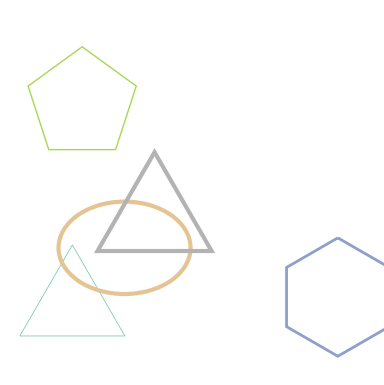[{"shape": "triangle", "thickness": 0.5, "radius": 0.79, "center": [0.188, 0.206]}, {"shape": "hexagon", "thickness": 2, "radius": 0.77, "center": [0.878, 0.228]}, {"shape": "pentagon", "thickness": 1, "radius": 0.74, "center": [0.213, 0.731]}, {"shape": "oval", "thickness": 3, "radius": 0.86, "center": [0.323, 0.356]}, {"shape": "triangle", "thickness": 3, "radius": 0.86, "center": [0.401, 0.434]}]